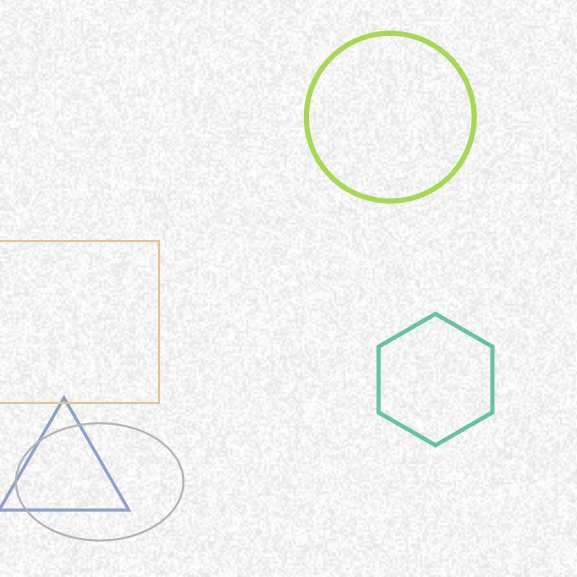[{"shape": "hexagon", "thickness": 2, "radius": 0.57, "center": [0.754, 0.342]}, {"shape": "triangle", "thickness": 1.5, "radius": 0.65, "center": [0.111, 0.181]}, {"shape": "circle", "thickness": 2.5, "radius": 0.73, "center": [0.676, 0.796]}, {"shape": "square", "thickness": 1, "radius": 0.7, "center": [0.136, 0.441]}, {"shape": "oval", "thickness": 1, "radius": 0.73, "center": [0.173, 0.165]}]